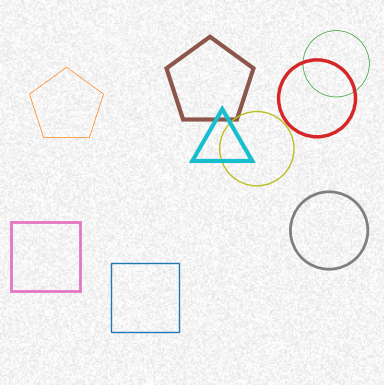[{"shape": "square", "thickness": 1, "radius": 0.44, "center": [0.376, 0.228]}, {"shape": "pentagon", "thickness": 0.5, "radius": 0.51, "center": [0.173, 0.724]}, {"shape": "circle", "thickness": 0.5, "radius": 0.43, "center": [0.873, 0.834]}, {"shape": "circle", "thickness": 2.5, "radius": 0.5, "center": [0.823, 0.745]}, {"shape": "pentagon", "thickness": 3, "radius": 0.59, "center": [0.545, 0.786]}, {"shape": "square", "thickness": 2, "radius": 0.45, "center": [0.119, 0.334]}, {"shape": "circle", "thickness": 2, "radius": 0.5, "center": [0.855, 0.401]}, {"shape": "circle", "thickness": 1, "radius": 0.48, "center": [0.667, 0.614]}, {"shape": "triangle", "thickness": 3, "radius": 0.45, "center": [0.577, 0.627]}]